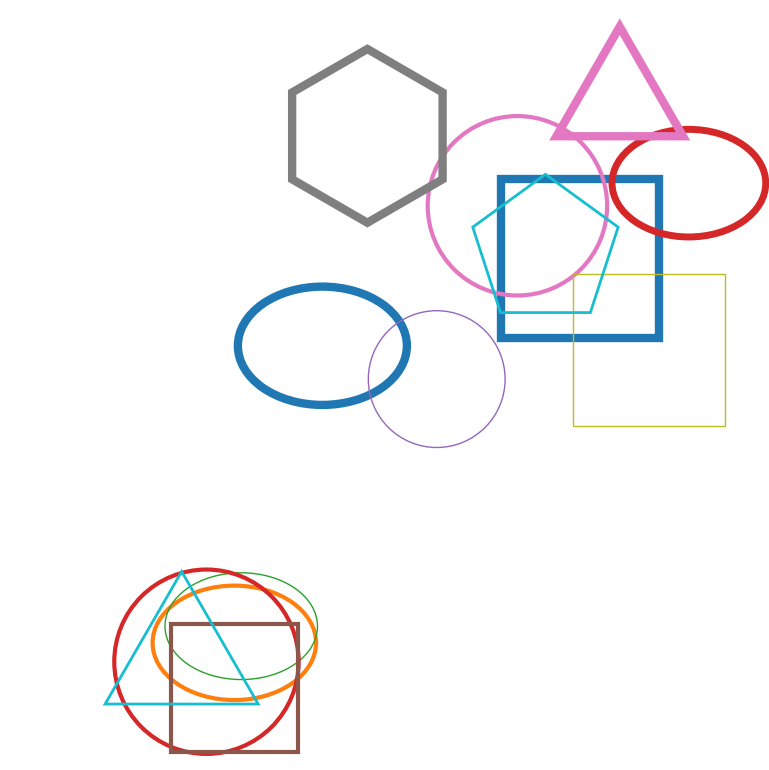[{"shape": "square", "thickness": 3, "radius": 0.51, "center": [0.753, 0.664]}, {"shape": "oval", "thickness": 3, "radius": 0.55, "center": [0.419, 0.551]}, {"shape": "oval", "thickness": 1.5, "radius": 0.53, "center": [0.304, 0.165]}, {"shape": "oval", "thickness": 0.5, "radius": 0.5, "center": [0.313, 0.187]}, {"shape": "oval", "thickness": 2.5, "radius": 0.5, "center": [0.895, 0.762]}, {"shape": "circle", "thickness": 1.5, "radius": 0.6, "center": [0.268, 0.141]}, {"shape": "circle", "thickness": 0.5, "radius": 0.44, "center": [0.567, 0.508]}, {"shape": "square", "thickness": 1.5, "radius": 0.41, "center": [0.304, 0.107]}, {"shape": "triangle", "thickness": 3, "radius": 0.47, "center": [0.805, 0.87]}, {"shape": "circle", "thickness": 1.5, "radius": 0.58, "center": [0.672, 0.733]}, {"shape": "hexagon", "thickness": 3, "radius": 0.56, "center": [0.477, 0.824]}, {"shape": "square", "thickness": 0.5, "radius": 0.49, "center": [0.843, 0.546]}, {"shape": "pentagon", "thickness": 1, "radius": 0.5, "center": [0.708, 0.674]}, {"shape": "triangle", "thickness": 1, "radius": 0.57, "center": [0.236, 0.143]}]